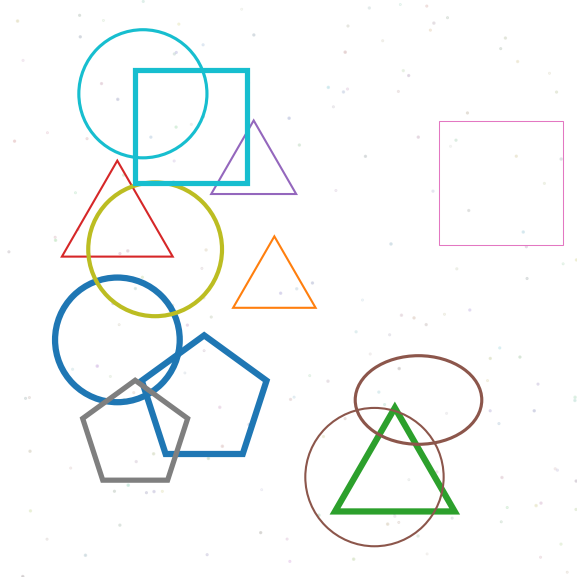[{"shape": "circle", "thickness": 3, "radius": 0.54, "center": [0.203, 0.411]}, {"shape": "pentagon", "thickness": 3, "radius": 0.57, "center": [0.354, 0.305]}, {"shape": "triangle", "thickness": 1, "radius": 0.41, "center": [0.475, 0.507]}, {"shape": "triangle", "thickness": 3, "radius": 0.6, "center": [0.684, 0.173]}, {"shape": "triangle", "thickness": 1, "radius": 0.55, "center": [0.203, 0.61]}, {"shape": "triangle", "thickness": 1, "radius": 0.42, "center": [0.439, 0.706]}, {"shape": "circle", "thickness": 1, "radius": 0.6, "center": [0.648, 0.173]}, {"shape": "oval", "thickness": 1.5, "radius": 0.55, "center": [0.725, 0.307]}, {"shape": "square", "thickness": 0.5, "radius": 0.54, "center": [0.868, 0.683]}, {"shape": "pentagon", "thickness": 2.5, "radius": 0.48, "center": [0.234, 0.245]}, {"shape": "circle", "thickness": 2, "radius": 0.58, "center": [0.269, 0.567]}, {"shape": "circle", "thickness": 1.5, "radius": 0.55, "center": [0.247, 0.837]}, {"shape": "square", "thickness": 2.5, "radius": 0.49, "center": [0.331, 0.78]}]